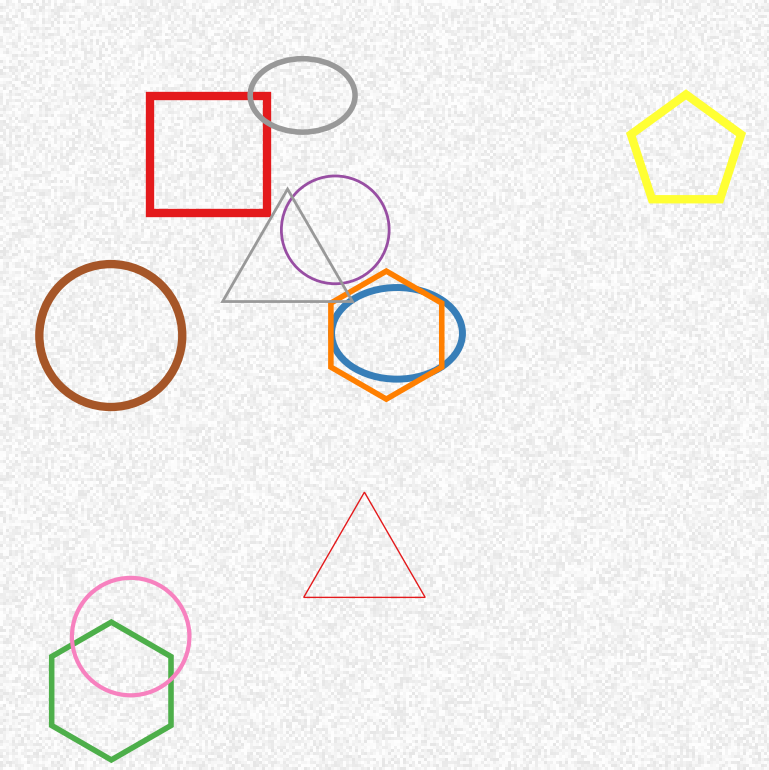[{"shape": "square", "thickness": 3, "radius": 0.38, "center": [0.271, 0.8]}, {"shape": "triangle", "thickness": 0.5, "radius": 0.46, "center": [0.473, 0.27]}, {"shape": "oval", "thickness": 2.5, "radius": 0.42, "center": [0.516, 0.567]}, {"shape": "hexagon", "thickness": 2, "radius": 0.45, "center": [0.145, 0.103]}, {"shape": "circle", "thickness": 1, "radius": 0.35, "center": [0.435, 0.701]}, {"shape": "hexagon", "thickness": 2, "radius": 0.42, "center": [0.502, 0.565]}, {"shape": "pentagon", "thickness": 3, "radius": 0.38, "center": [0.891, 0.802]}, {"shape": "circle", "thickness": 3, "radius": 0.46, "center": [0.144, 0.564]}, {"shape": "circle", "thickness": 1.5, "radius": 0.38, "center": [0.17, 0.173]}, {"shape": "triangle", "thickness": 1, "radius": 0.49, "center": [0.373, 0.657]}, {"shape": "oval", "thickness": 2, "radius": 0.34, "center": [0.393, 0.876]}]